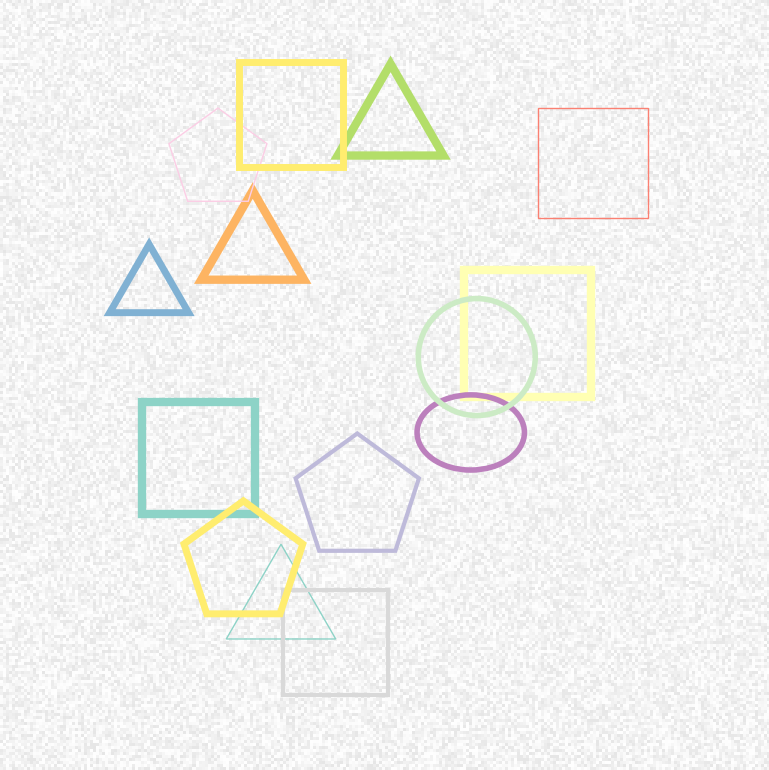[{"shape": "square", "thickness": 3, "radius": 0.37, "center": [0.257, 0.405]}, {"shape": "triangle", "thickness": 0.5, "radius": 0.41, "center": [0.365, 0.211]}, {"shape": "square", "thickness": 3, "radius": 0.41, "center": [0.685, 0.567]}, {"shape": "pentagon", "thickness": 1.5, "radius": 0.42, "center": [0.464, 0.353]}, {"shape": "square", "thickness": 0.5, "radius": 0.36, "center": [0.77, 0.789]}, {"shape": "triangle", "thickness": 2.5, "radius": 0.3, "center": [0.194, 0.624]}, {"shape": "triangle", "thickness": 3, "radius": 0.39, "center": [0.328, 0.675]}, {"shape": "triangle", "thickness": 3, "radius": 0.4, "center": [0.507, 0.838]}, {"shape": "pentagon", "thickness": 0.5, "radius": 0.33, "center": [0.283, 0.793]}, {"shape": "square", "thickness": 1.5, "radius": 0.34, "center": [0.436, 0.165]}, {"shape": "oval", "thickness": 2, "radius": 0.35, "center": [0.611, 0.438]}, {"shape": "circle", "thickness": 2, "radius": 0.38, "center": [0.619, 0.536]}, {"shape": "pentagon", "thickness": 2.5, "radius": 0.41, "center": [0.316, 0.268]}, {"shape": "square", "thickness": 2.5, "radius": 0.34, "center": [0.378, 0.851]}]